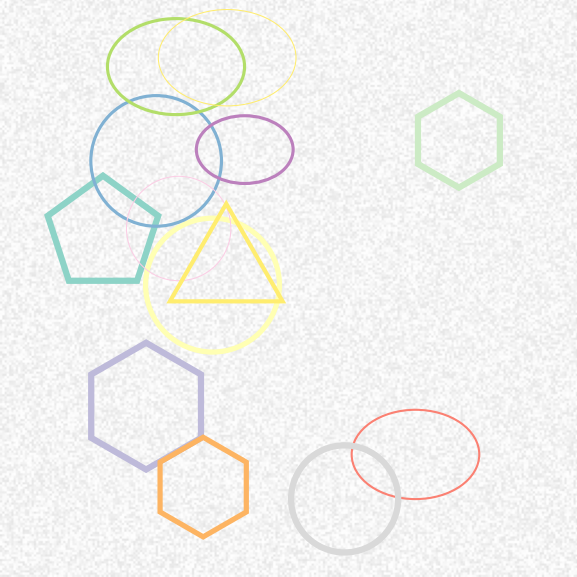[{"shape": "pentagon", "thickness": 3, "radius": 0.5, "center": [0.178, 0.594]}, {"shape": "circle", "thickness": 2.5, "radius": 0.58, "center": [0.368, 0.505]}, {"shape": "hexagon", "thickness": 3, "radius": 0.55, "center": [0.253, 0.296]}, {"shape": "oval", "thickness": 1, "radius": 0.55, "center": [0.719, 0.212]}, {"shape": "circle", "thickness": 1.5, "radius": 0.57, "center": [0.27, 0.72]}, {"shape": "hexagon", "thickness": 2.5, "radius": 0.43, "center": [0.352, 0.156]}, {"shape": "oval", "thickness": 1.5, "radius": 0.59, "center": [0.305, 0.884]}, {"shape": "circle", "thickness": 0.5, "radius": 0.45, "center": [0.309, 0.603]}, {"shape": "circle", "thickness": 3, "radius": 0.46, "center": [0.597, 0.135]}, {"shape": "oval", "thickness": 1.5, "radius": 0.42, "center": [0.424, 0.74]}, {"shape": "hexagon", "thickness": 3, "radius": 0.41, "center": [0.795, 0.756]}, {"shape": "triangle", "thickness": 2, "radius": 0.56, "center": [0.392, 0.534]}, {"shape": "oval", "thickness": 0.5, "radius": 0.6, "center": [0.393, 0.899]}]